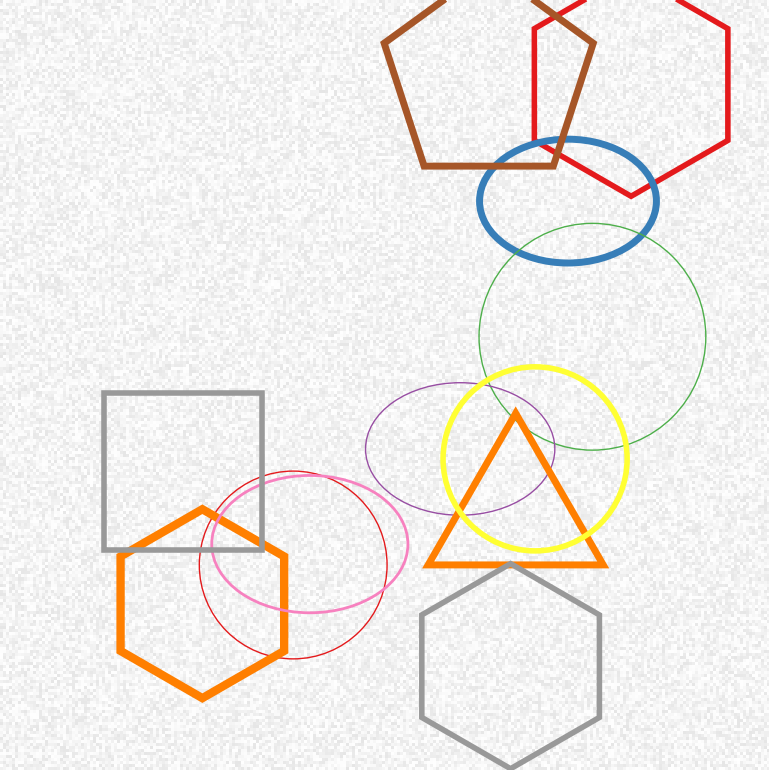[{"shape": "circle", "thickness": 0.5, "radius": 0.61, "center": [0.381, 0.266]}, {"shape": "hexagon", "thickness": 2, "radius": 0.73, "center": [0.82, 0.89]}, {"shape": "oval", "thickness": 2.5, "radius": 0.57, "center": [0.738, 0.739]}, {"shape": "circle", "thickness": 0.5, "radius": 0.74, "center": [0.769, 0.563]}, {"shape": "oval", "thickness": 0.5, "radius": 0.61, "center": [0.598, 0.417]}, {"shape": "hexagon", "thickness": 3, "radius": 0.61, "center": [0.263, 0.216]}, {"shape": "triangle", "thickness": 2.5, "radius": 0.66, "center": [0.67, 0.332]}, {"shape": "circle", "thickness": 2, "radius": 0.6, "center": [0.695, 0.404]}, {"shape": "pentagon", "thickness": 2.5, "radius": 0.71, "center": [0.635, 0.9]}, {"shape": "oval", "thickness": 1, "radius": 0.64, "center": [0.402, 0.293]}, {"shape": "hexagon", "thickness": 2, "radius": 0.67, "center": [0.663, 0.135]}, {"shape": "square", "thickness": 2, "radius": 0.51, "center": [0.238, 0.388]}]